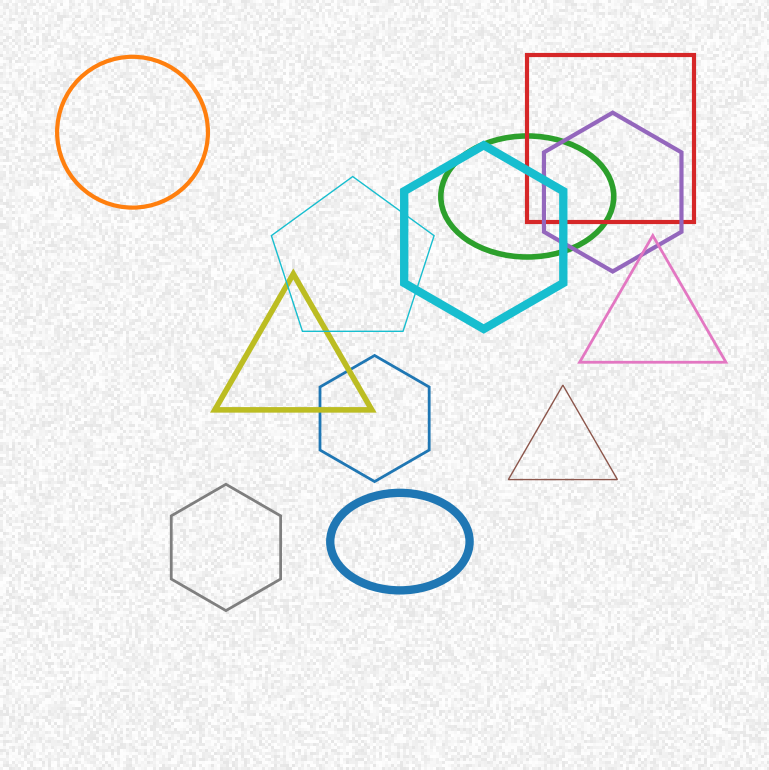[{"shape": "hexagon", "thickness": 1, "radius": 0.41, "center": [0.486, 0.456]}, {"shape": "oval", "thickness": 3, "radius": 0.45, "center": [0.519, 0.297]}, {"shape": "circle", "thickness": 1.5, "radius": 0.49, "center": [0.172, 0.828]}, {"shape": "oval", "thickness": 2, "radius": 0.56, "center": [0.685, 0.745]}, {"shape": "square", "thickness": 1.5, "radius": 0.54, "center": [0.793, 0.82]}, {"shape": "hexagon", "thickness": 1.5, "radius": 0.52, "center": [0.796, 0.751]}, {"shape": "triangle", "thickness": 0.5, "radius": 0.41, "center": [0.731, 0.418]}, {"shape": "triangle", "thickness": 1, "radius": 0.55, "center": [0.848, 0.584]}, {"shape": "hexagon", "thickness": 1, "radius": 0.41, "center": [0.293, 0.289]}, {"shape": "triangle", "thickness": 2, "radius": 0.59, "center": [0.381, 0.527]}, {"shape": "hexagon", "thickness": 3, "radius": 0.6, "center": [0.628, 0.692]}, {"shape": "pentagon", "thickness": 0.5, "radius": 0.56, "center": [0.458, 0.66]}]